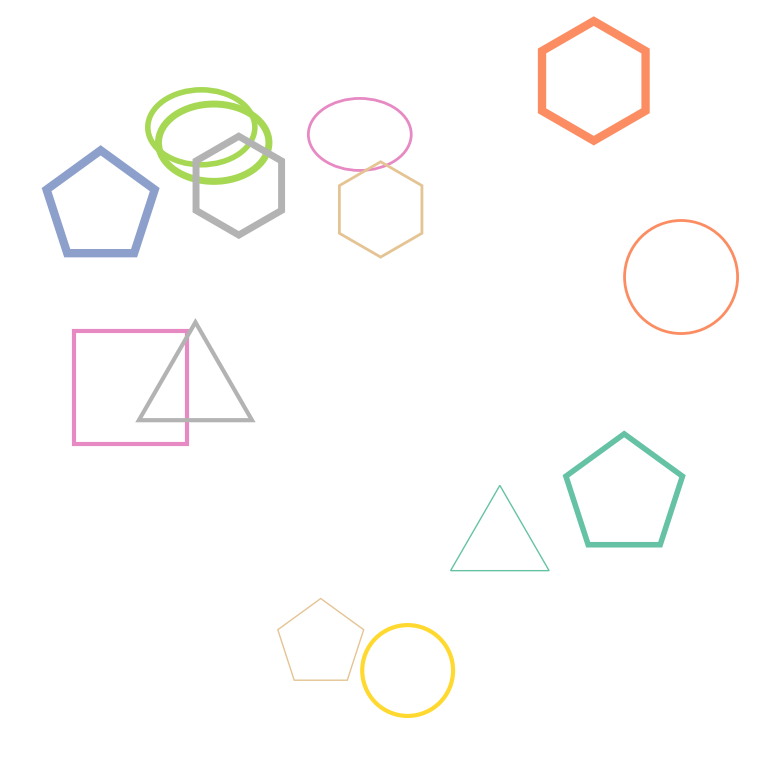[{"shape": "pentagon", "thickness": 2, "radius": 0.4, "center": [0.811, 0.357]}, {"shape": "triangle", "thickness": 0.5, "radius": 0.37, "center": [0.649, 0.296]}, {"shape": "hexagon", "thickness": 3, "radius": 0.39, "center": [0.771, 0.895]}, {"shape": "circle", "thickness": 1, "radius": 0.37, "center": [0.885, 0.64]}, {"shape": "pentagon", "thickness": 3, "radius": 0.37, "center": [0.131, 0.731]}, {"shape": "square", "thickness": 1.5, "radius": 0.37, "center": [0.17, 0.496]}, {"shape": "oval", "thickness": 1, "radius": 0.33, "center": [0.467, 0.825]}, {"shape": "oval", "thickness": 2.5, "radius": 0.36, "center": [0.278, 0.815]}, {"shape": "oval", "thickness": 2, "radius": 0.35, "center": [0.261, 0.835]}, {"shape": "circle", "thickness": 1.5, "radius": 0.29, "center": [0.529, 0.129]}, {"shape": "hexagon", "thickness": 1, "radius": 0.31, "center": [0.494, 0.728]}, {"shape": "pentagon", "thickness": 0.5, "radius": 0.29, "center": [0.417, 0.164]}, {"shape": "triangle", "thickness": 1.5, "radius": 0.42, "center": [0.254, 0.497]}, {"shape": "hexagon", "thickness": 2.5, "radius": 0.32, "center": [0.31, 0.759]}]